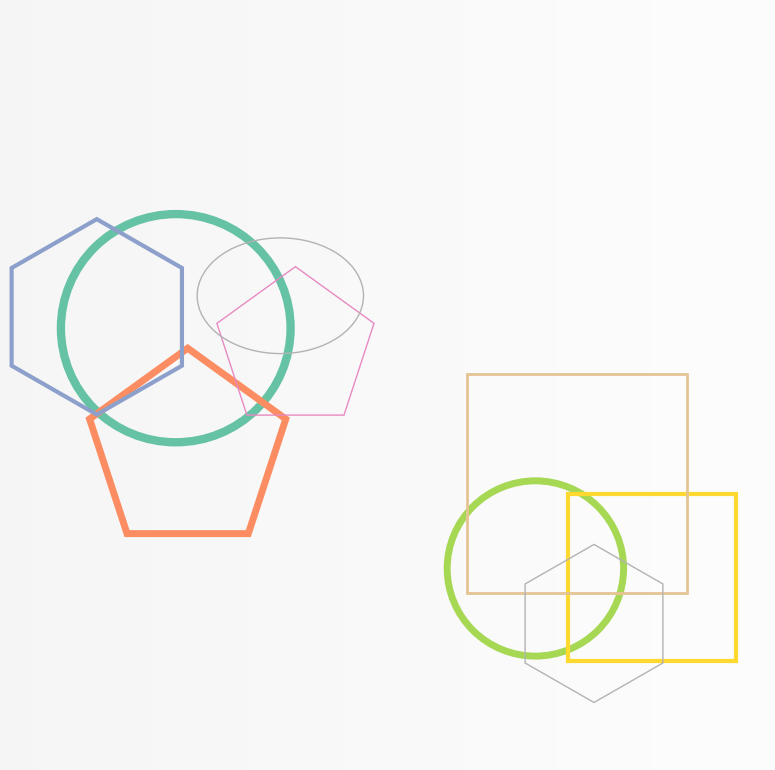[{"shape": "circle", "thickness": 3, "radius": 0.74, "center": [0.227, 0.574]}, {"shape": "pentagon", "thickness": 2.5, "radius": 0.67, "center": [0.242, 0.415]}, {"shape": "hexagon", "thickness": 1.5, "radius": 0.63, "center": [0.125, 0.589]}, {"shape": "pentagon", "thickness": 0.5, "radius": 0.53, "center": [0.381, 0.547]}, {"shape": "circle", "thickness": 2.5, "radius": 0.57, "center": [0.691, 0.262]}, {"shape": "square", "thickness": 1.5, "radius": 0.54, "center": [0.841, 0.251]}, {"shape": "square", "thickness": 1, "radius": 0.71, "center": [0.744, 0.372]}, {"shape": "oval", "thickness": 0.5, "radius": 0.54, "center": [0.362, 0.616]}, {"shape": "hexagon", "thickness": 0.5, "radius": 0.51, "center": [0.766, 0.19]}]